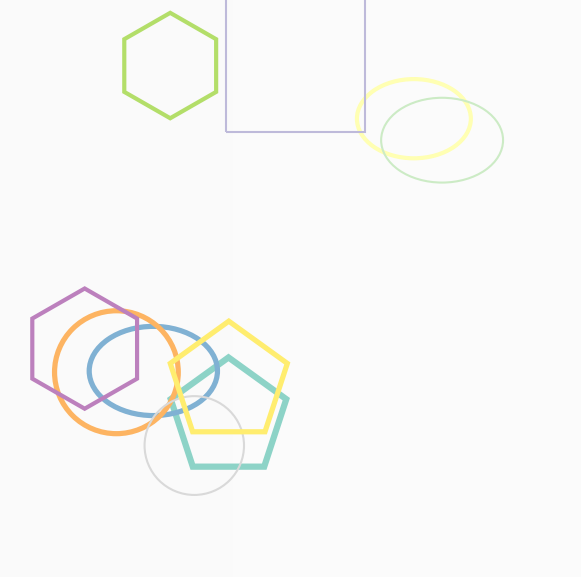[{"shape": "pentagon", "thickness": 3, "radius": 0.52, "center": [0.393, 0.276]}, {"shape": "oval", "thickness": 2, "radius": 0.49, "center": [0.712, 0.794]}, {"shape": "square", "thickness": 1, "radius": 0.6, "center": [0.508, 0.891]}, {"shape": "oval", "thickness": 2.5, "radius": 0.55, "center": [0.264, 0.357]}, {"shape": "circle", "thickness": 2.5, "radius": 0.53, "center": [0.2, 0.355]}, {"shape": "hexagon", "thickness": 2, "radius": 0.46, "center": [0.293, 0.886]}, {"shape": "circle", "thickness": 1, "radius": 0.43, "center": [0.334, 0.228]}, {"shape": "hexagon", "thickness": 2, "radius": 0.52, "center": [0.146, 0.395]}, {"shape": "oval", "thickness": 1, "radius": 0.52, "center": [0.761, 0.756]}, {"shape": "pentagon", "thickness": 2.5, "radius": 0.53, "center": [0.394, 0.337]}]